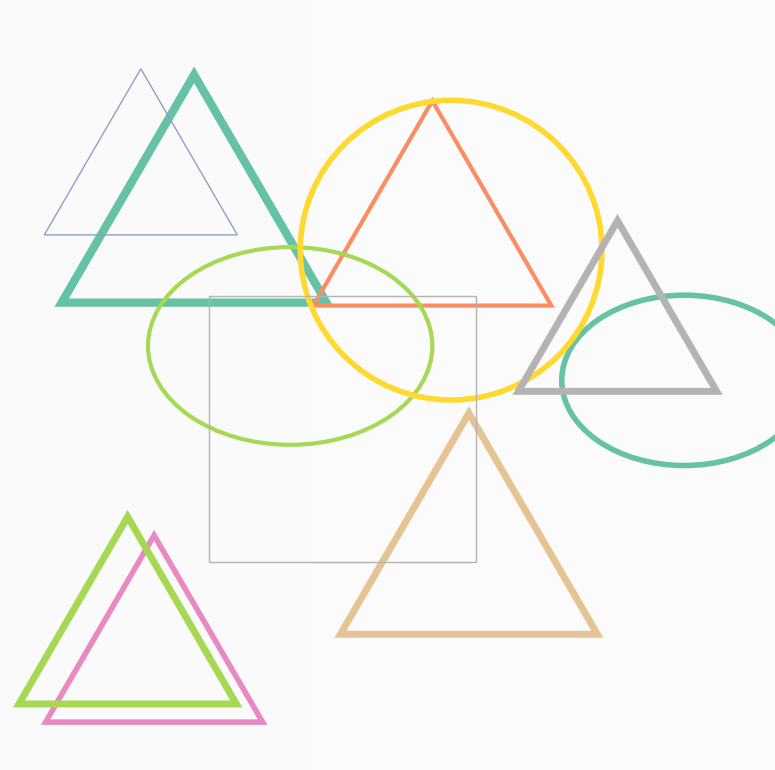[{"shape": "triangle", "thickness": 3, "radius": 0.99, "center": [0.25, 0.706]}, {"shape": "oval", "thickness": 2, "radius": 0.79, "center": [0.883, 0.506]}, {"shape": "triangle", "thickness": 1.5, "radius": 0.89, "center": [0.558, 0.692]}, {"shape": "triangle", "thickness": 0.5, "radius": 0.72, "center": [0.182, 0.767]}, {"shape": "triangle", "thickness": 2, "radius": 0.81, "center": [0.199, 0.143]}, {"shape": "oval", "thickness": 1.5, "radius": 0.92, "center": [0.374, 0.551]}, {"shape": "triangle", "thickness": 2.5, "radius": 0.81, "center": [0.165, 0.167]}, {"shape": "circle", "thickness": 2, "radius": 0.97, "center": [0.582, 0.675]}, {"shape": "triangle", "thickness": 2.5, "radius": 0.96, "center": [0.605, 0.272]}, {"shape": "square", "thickness": 0.5, "radius": 0.86, "center": [0.442, 0.443]}, {"shape": "triangle", "thickness": 2.5, "radius": 0.74, "center": [0.797, 0.566]}]